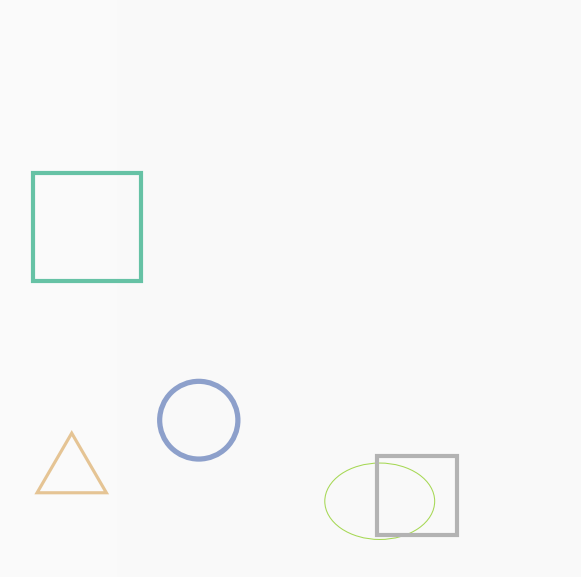[{"shape": "square", "thickness": 2, "radius": 0.47, "center": [0.149, 0.606]}, {"shape": "circle", "thickness": 2.5, "radius": 0.34, "center": [0.342, 0.272]}, {"shape": "oval", "thickness": 0.5, "radius": 0.47, "center": [0.653, 0.131]}, {"shape": "triangle", "thickness": 1.5, "radius": 0.34, "center": [0.123, 0.18]}, {"shape": "square", "thickness": 2, "radius": 0.34, "center": [0.718, 0.141]}]